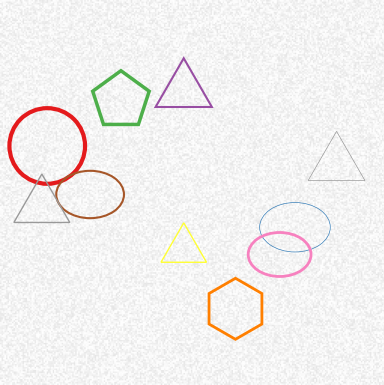[{"shape": "circle", "thickness": 3, "radius": 0.49, "center": [0.123, 0.621]}, {"shape": "oval", "thickness": 0.5, "radius": 0.46, "center": [0.766, 0.41]}, {"shape": "pentagon", "thickness": 2.5, "radius": 0.39, "center": [0.314, 0.739]}, {"shape": "triangle", "thickness": 1.5, "radius": 0.42, "center": [0.477, 0.764]}, {"shape": "hexagon", "thickness": 2, "radius": 0.4, "center": [0.612, 0.198]}, {"shape": "triangle", "thickness": 1, "radius": 0.34, "center": [0.477, 0.353]}, {"shape": "oval", "thickness": 1.5, "radius": 0.44, "center": [0.234, 0.495]}, {"shape": "oval", "thickness": 2, "radius": 0.41, "center": [0.726, 0.339]}, {"shape": "triangle", "thickness": 1, "radius": 0.42, "center": [0.109, 0.464]}, {"shape": "triangle", "thickness": 0.5, "radius": 0.43, "center": [0.874, 0.574]}]